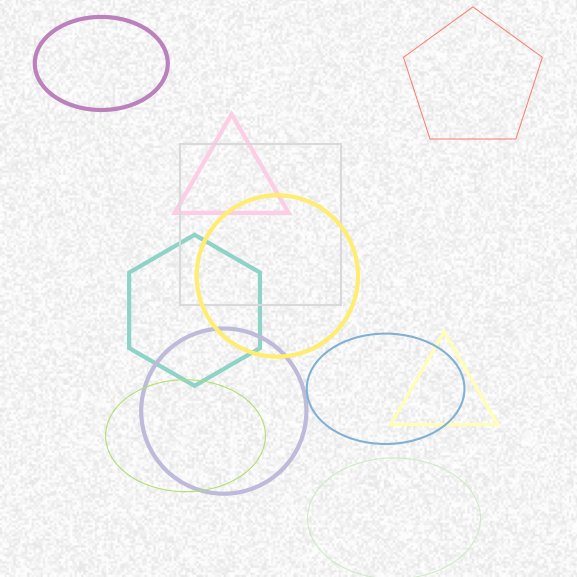[{"shape": "hexagon", "thickness": 2, "radius": 0.65, "center": [0.337, 0.462]}, {"shape": "triangle", "thickness": 1.5, "radius": 0.54, "center": [0.769, 0.317]}, {"shape": "circle", "thickness": 2, "radius": 0.72, "center": [0.388, 0.287]}, {"shape": "pentagon", "thickness": 0.5, "radius": 0.63, "center": [0.819, 0.861]}, {"shape": "oval", "thickness": 1, "radius": 0.68, "center": [0.668, 0.326]}, {"shape": "oval", "thickness": 0.5, "radius": 0.69, "center": [0.321, 0.245]}, {"shape": "triangle", "thickness": 2, "radius": 0.57, "center": [0.401, 0.687]}, {"shape": "square", "thickness": 1, "radius": 0.7, "center": [0.451, 0.61]}, {"shape": "oval", "thickness": 2, "radius": 0.58, "center": [0.175, 0.889]}, {"shape": "oval", "thickness": 0.5, "radius": 0.75, "center": [0.682, 0.101]}, {"shape": "circle", "thickness": 2, "radius": 0.7, "center": [0.48, 0.521]}]